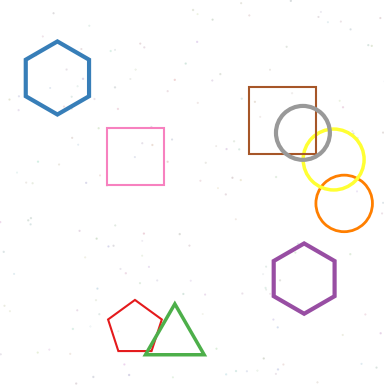[{"shape": "pentagon", "thickness": 1.5, "radius": 0.37, "center": [0.351, 0.148]}, {"shape": "hexagon", "thickness": 3, "radius": 0.47, "center": [0.149, 0.797]}, {"shape": "triangle", "thickness": 2.5, "radius": 0.44, "center": [0.454, 0.123]}, {"shape": "hexagon", "thickness": 3, "radius": 0.46, "center": [0.79, 0.276]}, {"shape": "circle", "thickness": 2, "radius": 0.37, "center": [0.894, 0.472]}, {"shape": "circle", "thickness": 2.5, "radius": 0.4, "center": [0.867, 0.586]}, {"shape": "square", "thickness": 1.5, "radius": 0.44, "center": [0.733, 0.687]}, {"shape": "square", "thickness": 1.5, "radius": 0.37, "center": [0.352, 0.595]}, {"shape": "circle", "thickness": 3, "radius": 0.35, "center": [0.787, 0.655]}]